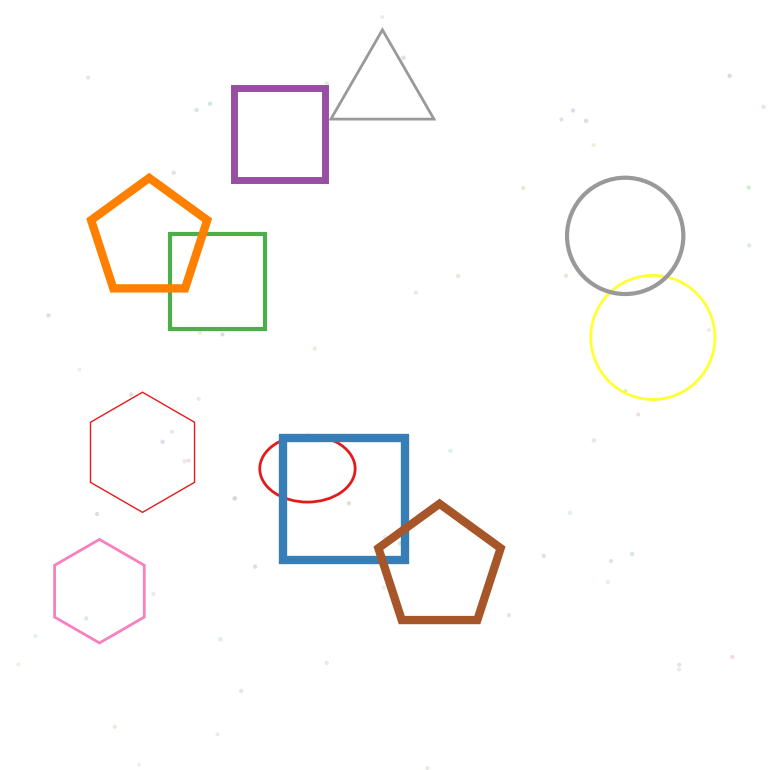[{"shape": "oval", "thickness": 1, "radius": 0.31, "center": [0.399, 0.391]}, {"shape": "hexagon", "thickness": 0.5, "radius": 0.39, "center": [0.185, 0.413]}, {"shape": "square", "thickness": 3, "radius": 0.4, "center": [0.447, 0.352]}, {"shape": "square", "thickness": 1.5, "radius": 0.31, "center": [0.282, 0.635]}, {"shape": "square", "thickness": 2.5, "radius": 0.3, "center": [0.363, 0.826]}, {"shape": "pentagon", "thickness": 3, "radius": 0.4, "center": [0.194, 0.69]}, {"shape": "circle", "thickness": 1, "radius": 0.4, "center": [0.848, 0.562]}, {"shape": "pentagon", "thickness": 3, "radius": 0.42, "center": [0.571, 0.262]}, {"shape": "hexagon", "thickness": 1, "radius": 0.34, "center": [0.129, 0.232]}, {"shape": "triangle", "thickness": 1, "radius": 0.39, "center": [0.497, 0.884]}, {"shape": "circle", "thickness": 1.5, "radius": 0.38, "center": [0.812, 0.694]}]